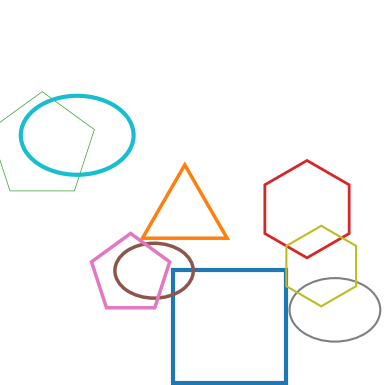[{"shape": "square", "thickness": 3, "radius": 0.73, "center": [0.595, 0.152]}, {"shape": "triangle", "thickness": 2.5, "radius": 0.63, "center": [0.48, 0.445]}, {"shape": "pentagon", "thickness": 0.5, "radius": 0.71, "center": [0.11, 0.619]}, {"shape": "hexagon", "thickness": 2, "radius": 0.63, "center": [0.797, 0.457]}, {"shape": "oval", "thickness": 2.5, "radius": 0.51, "center": [0.4, 0.297]}, {"shape": "pentagon", "thickness": 2.5, "radius": 0.53, "center": [0.339, 0.287]}, {"shape": "oval", "thickness": 1.5, "radius": 0.59, "center": [0.87, 0.195]}, {"shape": "hexagon", "thickness": 1.5, "radius": 0.52, "center": [0.834, 0.309]}, {"shape": "oval", "thickness": 3, "radius": 0.73, "center": [0.2, 0.649]}]